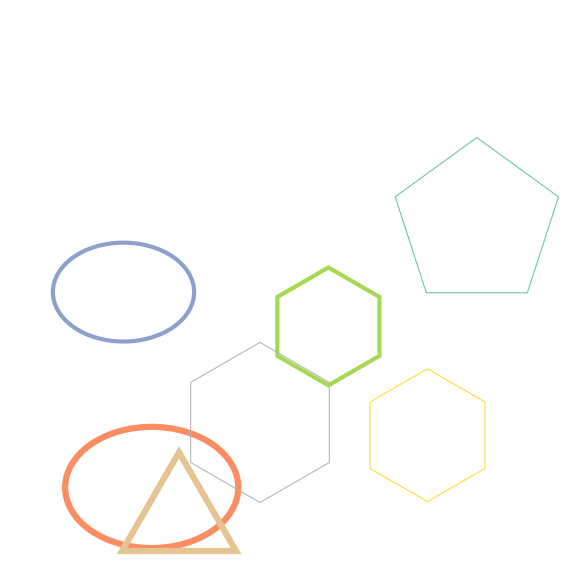[{"shape": "pentagon", "thickness": 0.5, "radius": 0.74, "center": [0.826, 0.612]}, {"shape": "oval", "thickness": 3, "radius": 0.75, "center": [0.263, 0.155]}, {"shape": "oval", "thickness": 2, "radius": 0.61, "center": [0.214, 0.493]}, {"shape": "hexagon", "thickness": 2, "radius": 0.51, "center": [0.569, 0.434]}, {"shape": "hexagon", "thickness": 0.5, "radius": 0.58, "center": [0.74, 0.246]}, {"shape": "triangle", "thickness": 3, "radius": 0.57, "center": [0.31, 0.102]}, {"shape": "hexagon", "thickness": 0.5, "radius": 0.69, "center": [0.45, 0.268]}]